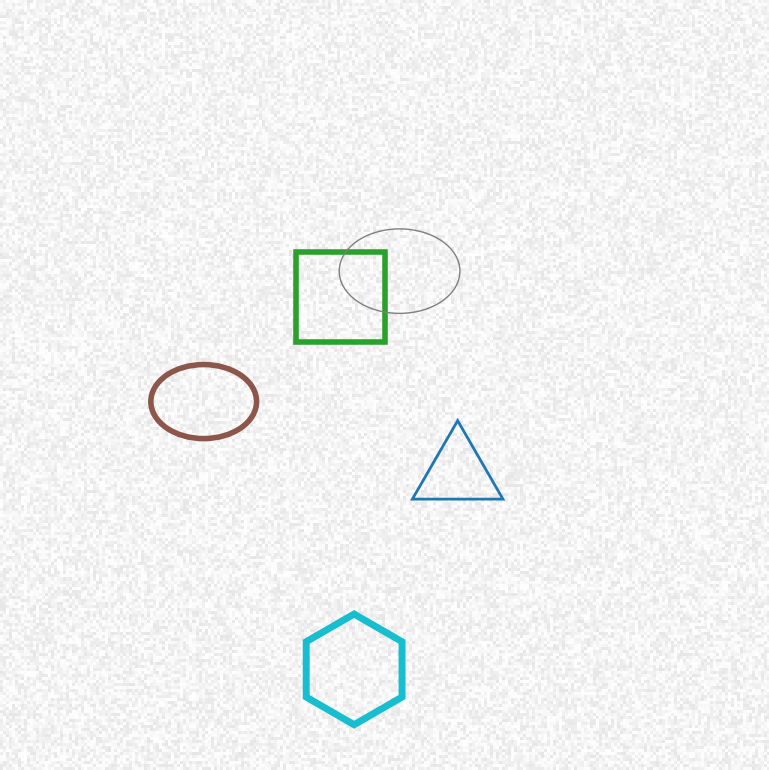[{"shape": "triangle", "thickness": 1, "radius": 0.34, "center": [0.594, 0.386]}, {"shape": "square", "thickness": 2, "radius": 0.29, "center": [0.443, 0.614]}, {"shape": "oval", "thickness": 2, "radius": 0.34, "center": [0.265, 0.478]}, {"shape": "oval", "thickness": 0.5, "radius": 0.39, "center": [0.519, 0.648]}, {"shape": "hexagon", "thickness": 2.5, "radius": 0.36, "center": [0.46, 0.131]}]